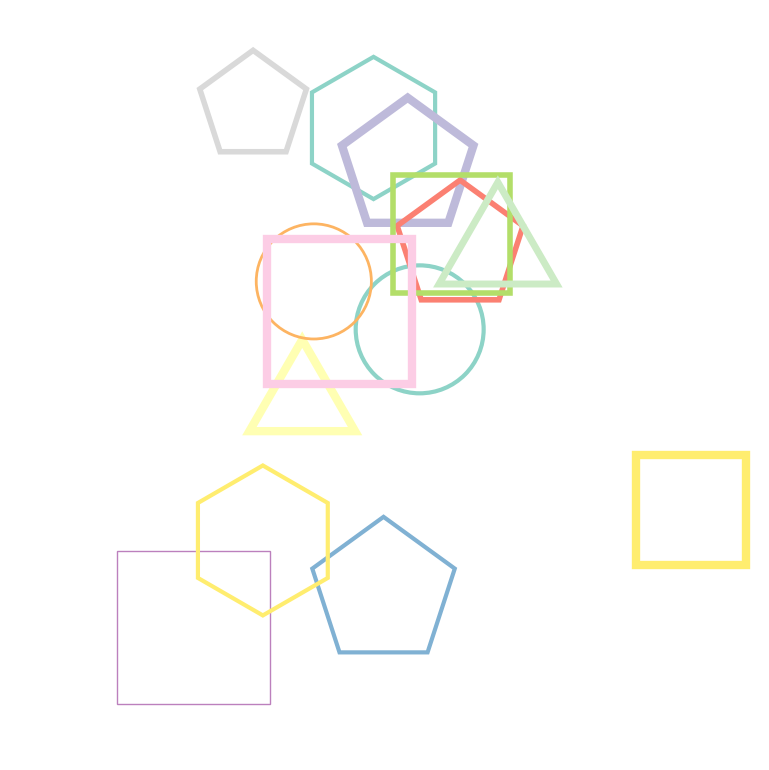[{"shape": "circle", "thickness": 1.5, "radius": 0.42, "center": [0.545, 0.572]}, {"shape": "hexagon", "thickness": 1.5, "radius": 0.46, "center": [0.485, 0.834]}, {"shape": "triangle", "thickness": 3, "radius": 0.4, "center": [0.393, 0.48]}, {"shape": "pentagon", "thickness": 3, "radius": 0.45, "center": [0.529, 0.783]}, {"shape": "pentagon", "thickness": 2, "radius": 0.43, "center": [0.598, 0.68]}, {"shape": "pentagon", "thickness": 1.5, "radius": 0.49, "center": [0.498, 0.231]}, {"shape": "circle", "thickness": 1, "radius": 0.37, "center": [0.408, 0.635]}, {"shape": "square", "thickness": 2, "radius": 0.38, "center": [0.587, 0.696]}, {"shape": "square", "thickness": 3, "radius": 0.47, "center": [0.44, 0.595]}, {"shape": "pentagon", "thickness": 2, "radius": 0.36, "center": [0.329, 0.862]}, {"shape": "square", "thickness": 0.5, "radius": 0.5, "center": [0.251, 0.185]}, {"shape": "triangle", "thickness": 2.5, "radius": 0.44, "center": [0.647, 0.675]}, {"shape": "square", "thickness": 3, "radius": 0.36, "center": [0.897, 0.338]}, {"shape": "hexagon", "thickness": 1.5, "radius": 0.49, "center": [0.341, 0.298]}]